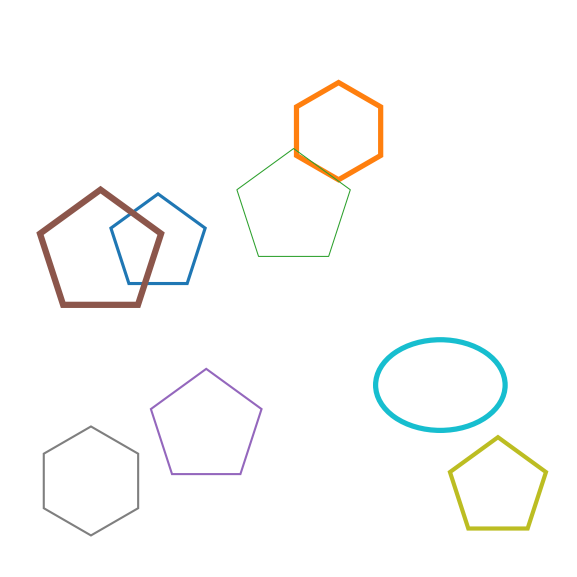[{"shape": "pentagon", "thickness": 1.5, "radius": 0.43, "center": [0.274, 0.578]}, {"shape": "hexagon", "thickness": 2.5, "radius": 0.42, "center": [0.586, 0.772]}, {"shape": "pentagon", "thickness": 0.5, "radius": 0.52, "center": [0.508, 0.639]}, {"shape": "pentagon", "thickness": 1, "radius": 0.5, "center": [0.357, 0.26]}, {"shape": "pentagon", "thickness": 3, "radius": 0.55, "center": [0.174, 0.56]}, {"shape": "hexagon", "thickness": 1, "radius": 0.47, "center": [0.158, 0.166]}, {"shape": "pentagon", "thickness": 2, "radius": 0.44, "center": [0.862, 0.155]}, {"shape": "oval", "thickness": 2.5, "radius": 0.56, "center": [0.763, 0.332]}]